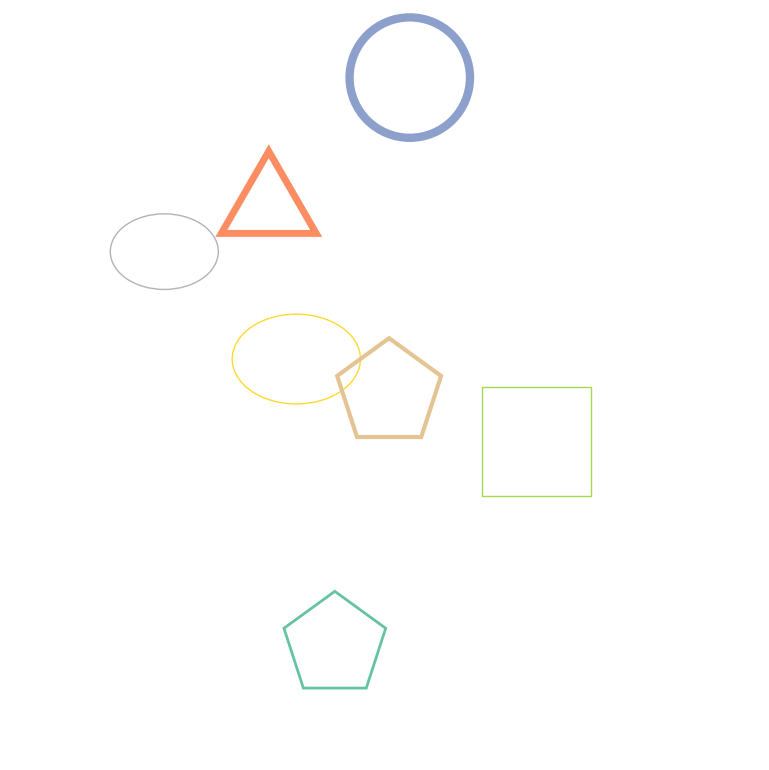[{"shape": "pentagon", "thickness": 1, "radius": 0.35, "center": [0.435, 0.163]}, {"shape": "triangle", "thickness": 2.5, "radius": 0.36, "center": [0.349, 0.732]}, {"shape": "circle", "thickness": 3, "radius": 0.39, "center": [0.532, 0.899]}, {"shape": "square", "thickness": 0.5, "radius": 0.35, "center": [0.696, 0.427]}, {"shape": "oval", "thickness": 0.5, "radius": 0.42, "center": [0.385, 0.534]}, {"shape": "pentagon", "thickness": 1.5, "radius": 0.35, "center": [0.505, 0.49]}, {"shape": "oval", "thickness": 0.5, "radius": 0.35, "center": [0.213, 0.673]}]